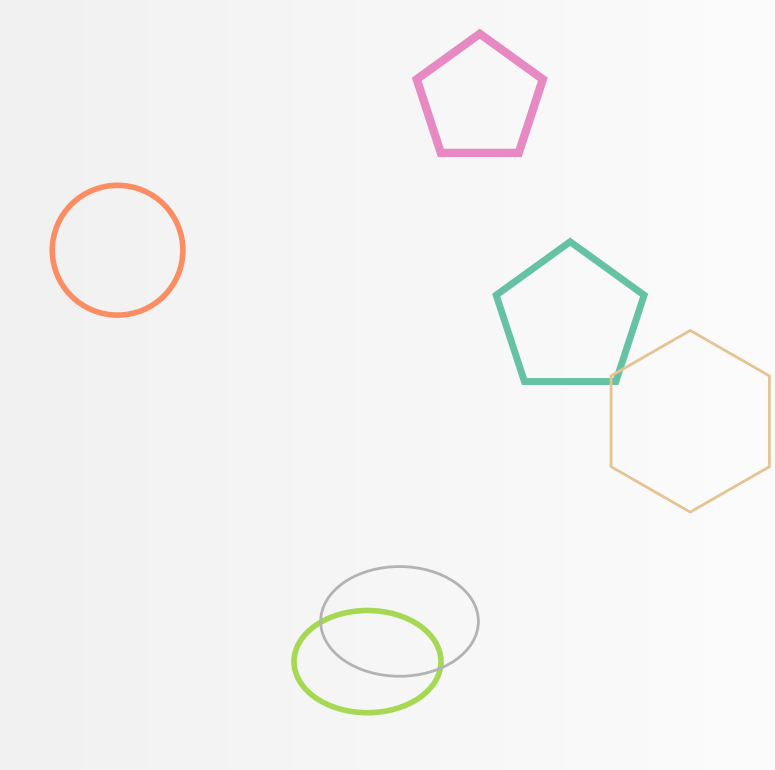[{"shape": "pentagon", "thickness": 2.5, "radius": 0.5, "center": [0.736, 0.586]}, {"shape": "circle", "thickness": 2, "radius": 0.42, "center": [0.152, 0.675]}, {"shape": "pentagon", "thickness": 3, "radius": 0.43, "center": [0.619, 0.871]}, {"shape": "oval", "thickness": 2, "radius": 0.47, "center": [0.474, 0.141]}, {"shape": "hexagon", "thickness": 1, "radius": 0.59, "center": [0.891, 0.453]}, {"shape": "oval", "thickness": 1, "radius": 0.51, "center": [0.516, 0.193]}]